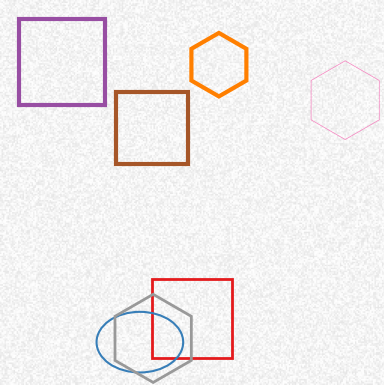[{"shape": "square", "thickness": 2, "radius": 0.51, "center": [0.499, 0.174]}, {"shape": "oval", "thickness": 1.5, "radius": 0.56, "center": [0.363, 0.111]}, {"shape": "square", "thickness": 3, "radius": 0.56, "center": [0.162, 0.839]}, {"shape": "hexagon", "thickness": 3, "radius": 0.41, "center": [0.569, 0.832]}, {"shape": "square", "thickness": 3, "radius": 0.47, "center": [0.395, 0.667]}, {"shape": "hexagon", "thickness": 0.5, "radius": 0.51, "center": [0.897, 0.74]}, {"shape": "hexagon", "thickness": 2, "radius": 0.57, "center": [0.398, 0.121]}]